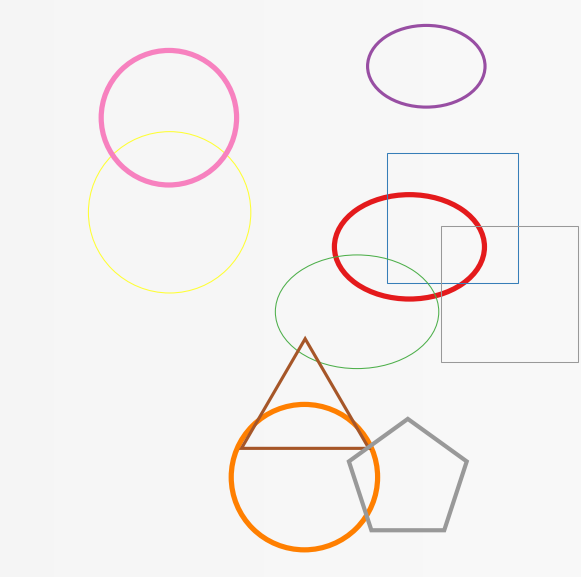[{"shape": "oval", "thickness": 2.5, "radius": 0.65, "center": [0.704, 0.572]}, {"shape": "square", "thickness": 0.5, "radius": 0.56, "center": [0.779, 0.621]}, {"shape": "oval", "thickness": 0.5, "radius": 0.7, "center": [0.614, 0.459]}, {"shape": "oval", "thickness": 1.5, "radius": 0.51, "center": [0.733, 0.884]}, {"shape": "circle", "thickness": 2.5, "radius": 0.63, "center": [0.524, 0.173]}, {"shape": "circle", "thickness": 0.5, "radius": 0.7, "center": [0.292, 0.631]}, {"shape": "triangle", "thickness": 1.5, "radius": 0.63, "center": [0.525, 0.286]}, {"shape": "circle", "thickness": 2.5, "radius": 0.58, "center": [0.291, 0.795]}, {"shape": "pentagon", "thickness": 2, "radius": 0.53, "center": [0.702, 0.167]}, {"shape": "square", "thickness": 0.5, "radius": 0.59, "center": [0.876, 0.49]}]